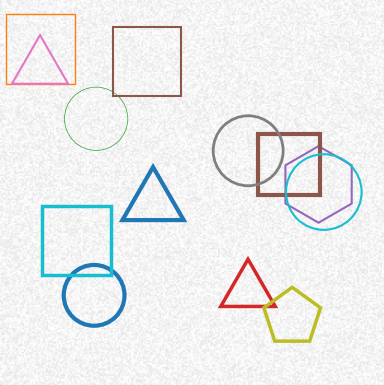[{"shape": "circle", "thickness": 3, "radius": 0.39, "center": [0.244, 0.233]}, {"shape": "triangle", "thickness": 3, "radius": 0.46, "center": [0.398, 0.474]}, {"shape": "square", "thickness": 1, "radius": 0.45, "center": [0.105, 0.872]}, {"shape": "circle", "thickness": 0.5, "radius": 0.41, "center": [0.25, 0.691]}, {"shape": "triangle", "thickness": 2.5, "radius": 0.41, "center": [0.644, 0.245]}, {"shape": "hexagon", "thickness": 1.5, "radius": 0.5, "center": [0.827, 0.521]}, {"shape": "square", "thickness": 1.5, "radius": 0.44, "center": [0.381, 0.841]}, {"shape": "square", "thickness": 3, "radius": 0.4, "center": [0.751, 0.573]}, {"shape": "triangle", "thickness": 1.5, "radius": 0.42, "center": [0.104, 0.825]}, {"shape": "circle", "thickness": 2, "radius": 0.45, "center": [0.645, 0.608]}, {"shape": "pentagon", "thickness": 2.5, "radius": 0.39, "center": [0.759, 0.177]}, {"shape": "square", "thickness": 2.5, "radius": 0.45, "center": [0.199, 0.375]}, {"shape": "circle", "thickness": 1.5, "radius": 0.49, "center": [0.841, 0.501]}]